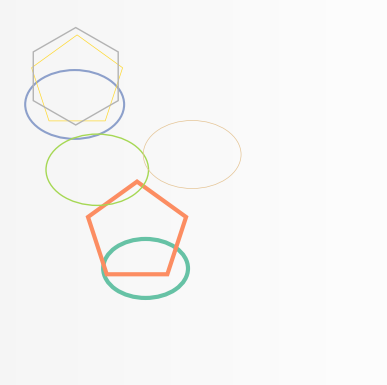[{"shape": "oval", "thickness": 3, "radius": 0.55, "center": [0.376, 0.303]}, {"shape": "pentagon", "thickness": 3, "radius": 0.67, "center": [0.354, 0.395]}, {"shape": "oval", "thickness": 1.5, "radius": 0.64, "center": [0.193, 0.729]}, {"shape": "oval", "thickness": 1, "radius": 0.66, "center": [0.251, 0.559]}, {"shape": "pentagon", "thickness": 0.5, "radius": 0.62, "center": [0.199, 0.786]}, {"shape": "oval", "thickness": 0.5, "radius": 0.63, "center": [0.496, 0.599]}, {"shape": "hexagon", "thickness": 1, "radius": 0.63, "center": [0.195, 0.802]}]